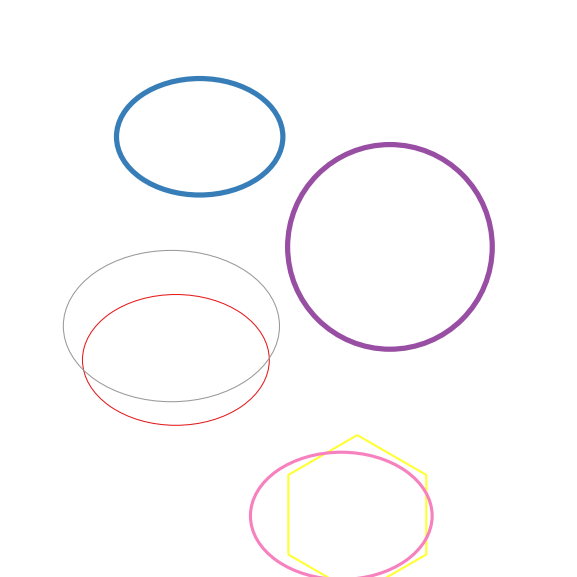[{"shape": "oval", "thickness": 0.5, "radius": 0.81, "center": [0.305, 0.376]}, {"shape": "oval", "thickness": 2.5, "radius": 0.72, "center": [0.346, 0.762]}, {"shape": "circle", "thickness": 2.5, "radius": 0.89, "center": [0.675, 0.572]}, {"shape": "hexagon", "thickness": 1, "radius": 0.69, "center": [0.619, 0.108]}, {"shape": "oval", "thickness": 1.5, "radius": 0.79, "center": [0.591, 0.106]}, {"shape": "oval", "thickness": 0.5, "radius": 0.94, "center": [0.297, 0.435]}]